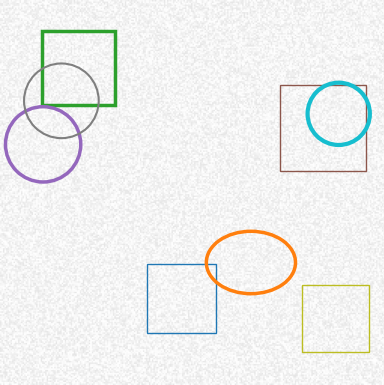[{"shape": "square", "thickness": 1, "radius": 0.45, "center": [0.473, 0.225]}, {"shape": "oval", "thickness": 2.5, "radius": 0.58, "center": [0.652, 0.318]}, {"shape": "square", "thickness": 2.5, "radius": 0.48, "center": [0.204, 0.823]}, {"shape": "circle", "thickness": 2.5, "radius": 0.49, "center": [0.112, 0.625]}, {"shape": "square", "thickness": 1, "radius": 0.56, "center": [0.84, 0.668]}, {"shape": "circle", "thickness": 1.5, "radius": 0.48, "center": [0.159, 0.738]}, {"shape": "square", "thickness": 1, "radius": 0.44, "center": [0.871, 0.173]}, {"shape": "circle", "thickness": 3, "radius": 0.4, "center": [0.88, 0.704]}]